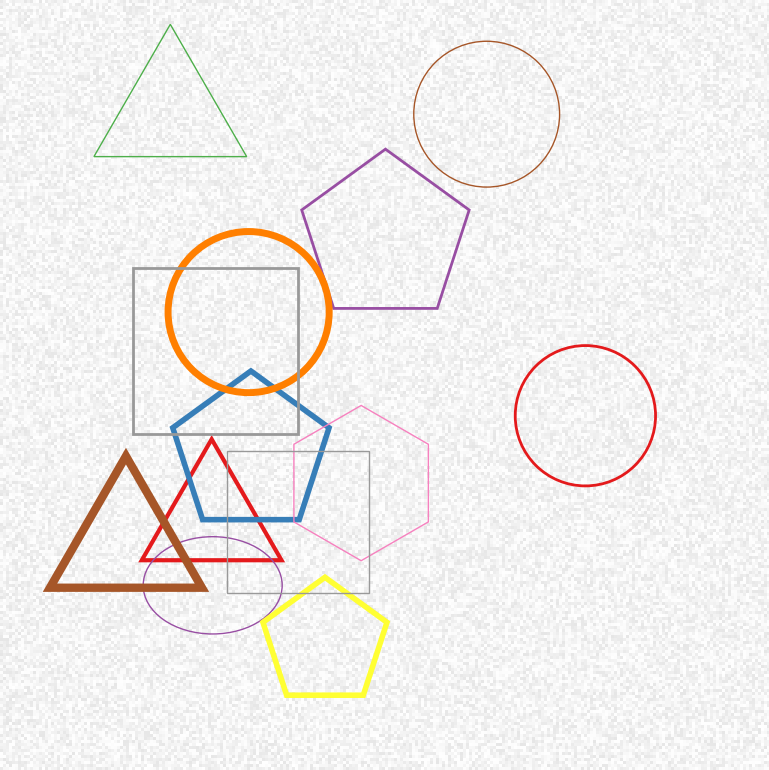[{"shape": "triangle", "thickness": 1.5, "radius": 0.52, "center": [0.275, 0.325]}, {"shape": "circle", "thickness": 1, "radius": 0.46, "center": [0.76, 0.46]}, {"shape": "pentagon", "thickness": 2, "radius": 0.53, "center": [0.326, 0.411]}, {"shape": "triangle", "thickness": 0.5, "radius": 0.57, "center": [0.221, 0.854]}, {"shape": "oval", "thickness": 0.5, "radius": 0.45, "center": [0.276, 0.24]}, {"shape": "pentagon", "thickness": 1, "radius": 0.57, "center": [0.501, 0.692]}, {"shape": "circle", "thickness": 2.5, "radius": 0.52, "center": [0.323, 0.595]}, {"shape": "pentagon", "thickness": 2, "radius": 0.42, "center": [0.422, 0.166]}, {"shape": "circle", "thickness": 0.5, "radius": 0.47, "center": [0.632, 0.852]}, {"shape": "triangle", "thickness": 3, "radius": 0.57, "center": [0.164, 0.294]}, {"shape": "hexagon", "thickness": 0.5, "radius": 0.5, "center": [0.469, 0.373]}, {"shape": "square", "thickness": 1, "radius": 0.54, "center": [0.28, 0.544]}, {"shape": "square", "thickness": 0.5, "radius": 0.46, "center": [0.387, 0.322]}]